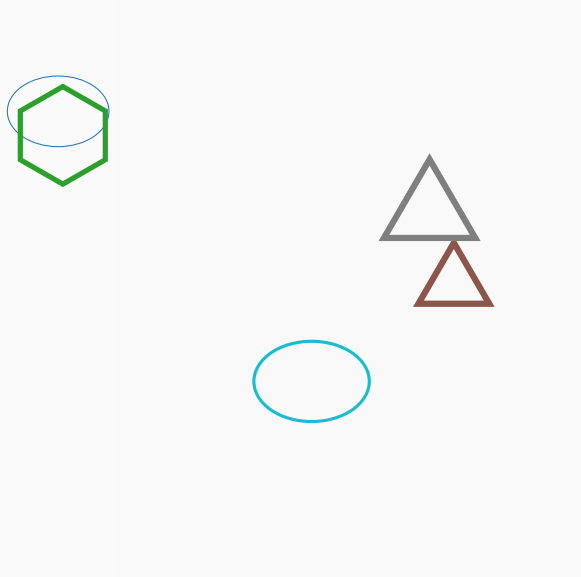[{"shape": "oval", "thickness": 0.5, "radius": 0.44, "center": [0.1, 0.806]}, {"shape": "hexagon", "thickness": 2.5, "radius": 0.42, "center": [0.108, 0.765]}, {"shape": "triangle", "thickness": 3, "radius": 0.35, "center": [0.781, 0.508]}, {"shape": "triangle", "thickness": 3, "radius": 0.45, "center": [0.739, 0.632]}, {"shape": "oval", "thickness": 1.5, "radius": 0.5, "center": [0.536, 0.339]}]